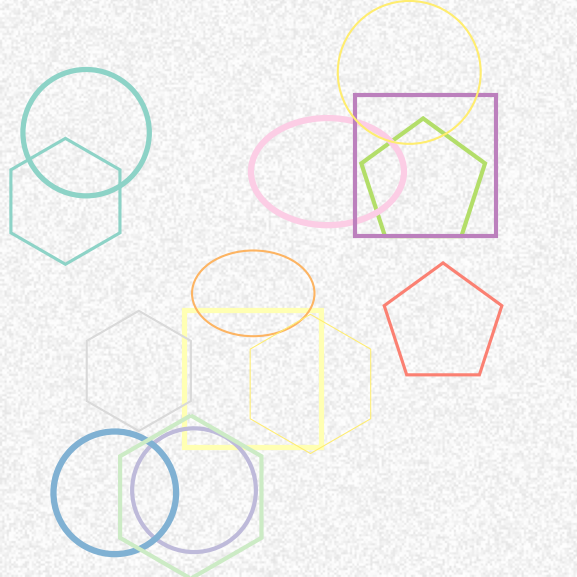[{"shape": "circle", "thickness": 2.5, "radius": 0.55, "center": [0.149, 0.769]}, {"shape": "hexagon", "thickness": 1.5, "radius": 0.55, "center": [0.113, 0.651]}, {"shape": "square", "thickness": 2.5, "radius": 0.59, "center": [0.437, 0.344]}, {"shape": "circle", "thickness": 2, "radius": 0.54, "center": [0.336, 0.15]}, {"shape": "pentagon", "thickness": 1.5, "radius": 0.54, "center": [0.767, 0.437]}, {"shape": "circle", "thickness": 3, "radius": 0.53, "center": [0.199, 0.146]}, {"shape": "oval", "thickness": 1, "radius": 0.53, "center": [0.439, 0.491]}, {"shape": "pentagon", "thickness": 2, "radius": 0.56, "center": [0.733, 0.681]}, {"shape": "oval", "thickness": 3, "radius": 0.66, "center": [0.567, 0.702]}, {"shape": "hexagon", "thickness": 1, "radius": 0.52, "center": [0.24, 0.357]}, {"shape": "square", "thickness": 2, "radius": 0.61, "center": [0.737, 0.713]}, {"shape": "hexagon", "thickness": 2, "radius": 0.71, "center": [0.33, 0.138]}, {"shape": "hexagon", "thickness": 0.5, "radius": 0.6, "center": [0.538, 0.334]}, {"shape": "circle", "thickness": 1, "radius": 0.62, "center": [0.709, 0.874]}]